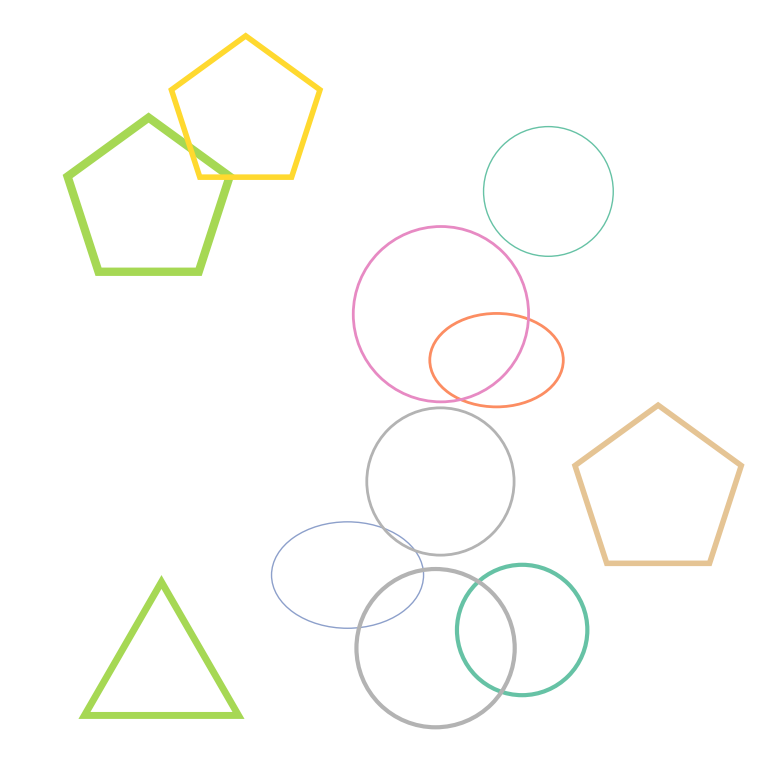[{"shape": "circle", "thickness": 0.5, "radius": 0.42, "center": [0.712, 0.751]}, {"shape": "circle", "thickness": 1.5, "radius": 0.42, "center": [0.678, 0.182]}, {"shape": "oval", "thickness": 1, "radius": 0.43, "center": [0.645, 0.532]}, {"shape": "oval", "thickness": 0.5, "radius": 0.49, "center": [0.451, 0.253]}, {"shape": "circle", "thickness": 1, "radius": 0.57, "center": [0.573, 0.592]}, {"shape": "pentagon", "thickness": 3, "radius": 0.55, "center": [0.193, 0.737]}, {"shape": "triangle", "thickness": 2.5, "radius": 0.58, "center": [0.21, 0.129]}, {"shape": "pentagon", "thickness": 2, "radius": 0.51, "center": [0.319, 0.852]}, {"shape": "pentagon", "thickness": 2, "radius": 0.57, "center": [0.855, 0.36]}, {"shape": "circle", "thickness": 1.5, "radius": 0.51, "center": [0.566, 0.158]}, {"shape": "circle", "thickness": 1, "radius": 0.48, "center": [0.572, 0.375]}]